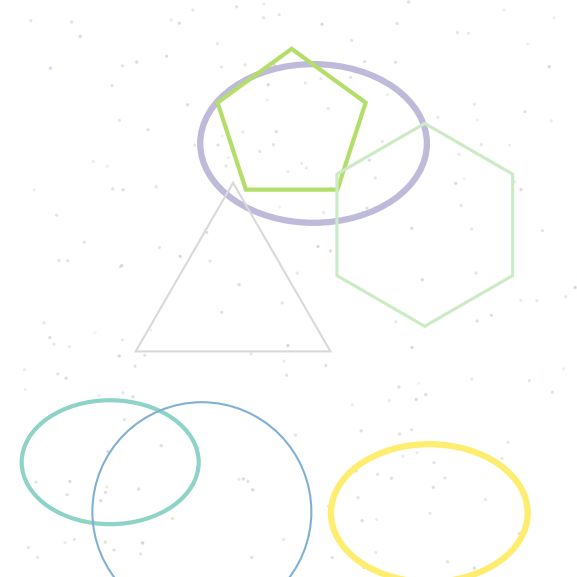[{"shape": "oval", "thickness": 2, "radius": 0.77, "center": [0.191, 0.199]}, {"shape": "oval", "thickness": 3, "radius": 0.98, "center": [0.543, 0.751]}, {"shape": "circle", "thickness": 1, "radius": 0.95, "center": [0.35, 0.113]}, {"shape": "pentagon", "thickness": 2, "radius": 0.67, "center": [0.505, 0.78]}, {"shape": "triangle", "thickness": 1, "radius": 0.97, "center": [0.404, 0.488]}, {"shape": "hexagon", "thickness": 1.5, "radius": 0.88, "center": [0.736, 0.61]}, {"shape": "oval", "thickness": 3, "radius": 0.85, "center": [0.743, 0.111]}]